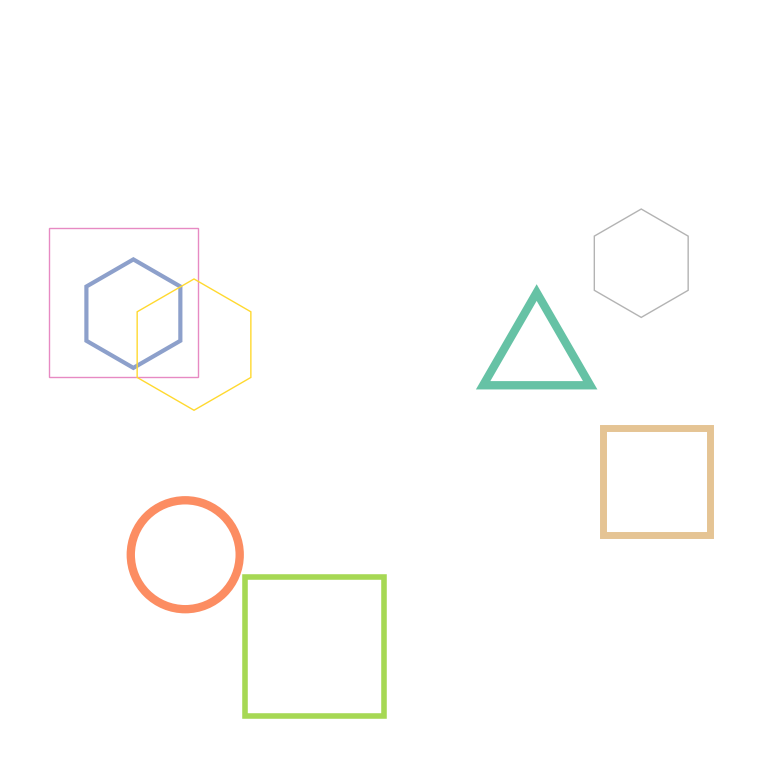[{"shape": "triangle", "thickness": 3, "radius": 0.4, "center": [0.697, 0.54]}, {"shape": "circle", "thickness": 3, "radius": 0.35, "center": [0.241, 0.28]}, {"shape": "hexagon", "thickness": 1.5, "radius": 0.35, "center": [0.173, 0.593]}, {"shape": "square", "thickness": 0.5, "radius": 0.48, "center": [0.16, 0.607]}, {"shape": "square", "thickness": 2, "radius": 0.45, "center": [0.409, 0.16]}, {"shape": "hexagon", "thickness": 0.5, "radius": 0.43, "center": [0.252, 0.552]}, {"shape": "square", "thickness": 2.5, "radius": 0.35, "center": [0.853, 0.375]}, {"shape": "hexagon", "thickness": 0.5, "radius": 0.35, "center": [0.833, 0.658]}]